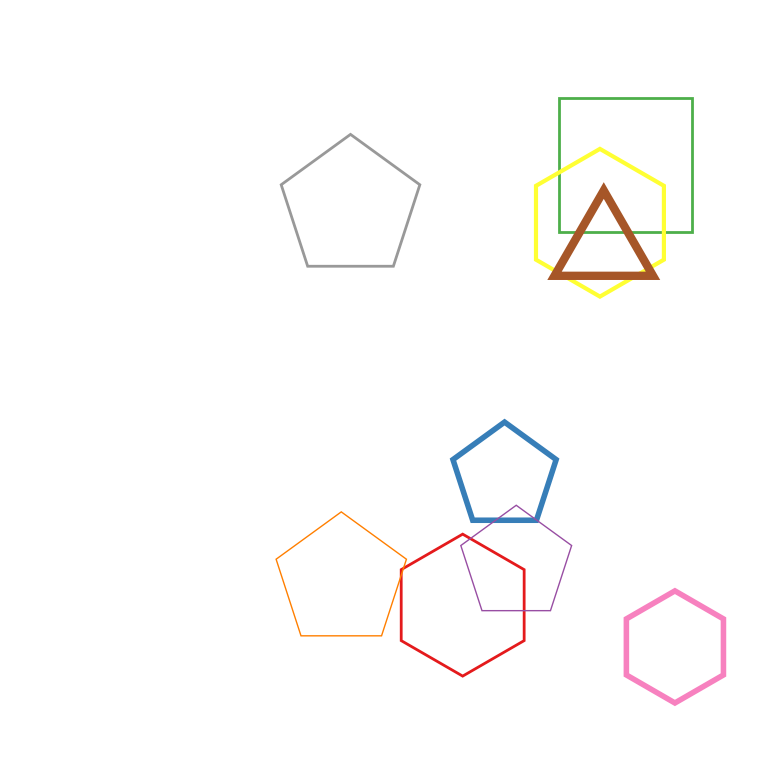[{"shape": "hexagon", "thickness": 1, "radius": 0.46, "center": [0.601, 0.214]}, {"shape": "pentagon", "thickness": 2, "radius": 0.35, "center": [0.655, 0.381]}, {"shape": "square", "thickness": 1, "radius": 0.43, "center": [0.813, 0.785]}, {"shape": "pentagon", "thickness": 0.5, "radius": 0.38, "center": [0.67, 0.268]}, {"shape": "pentagon", "thickness": 0.5, "radius": 0.44, "center": [0.443, 0.246]}, {"shape": "hexagon", "thickness": 1.5, "radius": 0.48, "center": [0.779, 0.711]}, {"shape": "triangle", "thickness": 3, "radius": 0.37, "center": [0.784, 0.679]}, {"shape": "hexagon", "thickness": 2, "radius": 0.36, "center": [0.877, 0.16]}, {"shape": "pentagon", "thickness": 1, "radius": 0.47, "center": [0.455, 0.731]}]